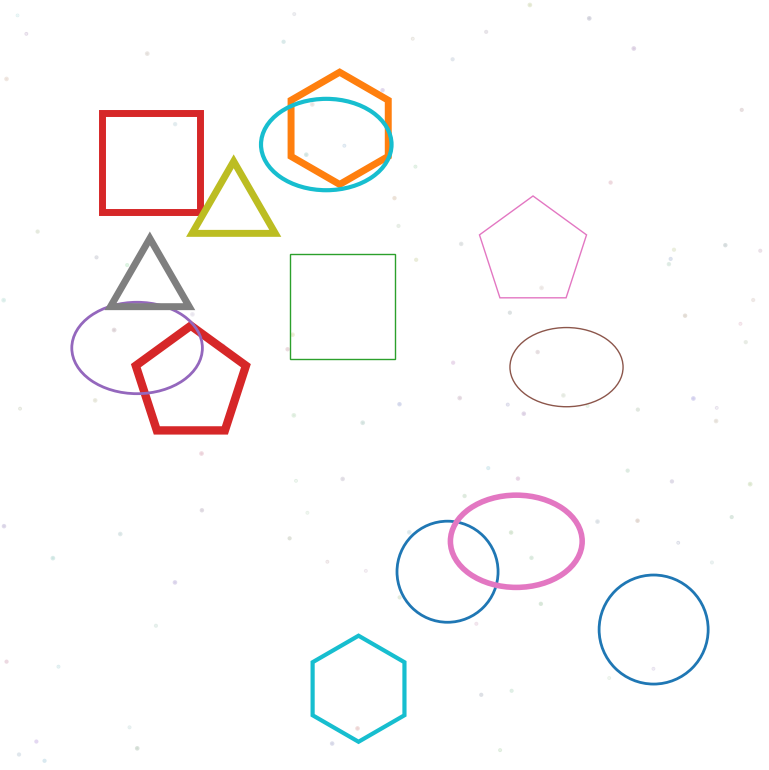[{"shape": "circle", "thickness": 1, "radius": 0.35, "center": [0.849, 0.182]}, {"shape": "circle", "thickness": 1, "radius": 0.33, "center": [0.581, 0.257]}, {"shape": "hexagon", "thickness": 2.5, "radius": 0.36, "center": [0.441, 0.833]}, {"shape": "square", "thickness": 0.5, "radius": 0.34, "center": [0.445, 0.602]}, {"shape": "square", "thickness": 2.5, "radius": 0.32, "center": [0.196, 0.789]}, {"shape": "pentagon", "thickness": 3, "radius": 0.38, "center": [0.248, 0.502]}, {"shape": "oval", "thickness": 1, "radius": 0.42, "center": [0.178, 0.548]}, {"shape": "oval", "thickness": 0.5, "radius": 0.37, "center": [0.736, 0.523]}, {"shape": "pentagon", "thickness": 0.5, "radius": 0.37, "center": [0.692, 0.672]}, {"shape": "oval", "thickness": 2, "radius": 0.43, "center": [0.671, 0.297]}, {"shape": "triangle", "thickness": 2.5, "radius": 0.3, "center": [0.195, 0.631]}, {"shape": "triangle", "thickness": 2.5, "radius": 0.31, "center": [0.303, 0.728]}, {"shape": "oval", "thickness": 1.5, "radius": 0.42, "center": [0.424, 0.812]}, {"shape": "hexagon", "thickness": 1.5, "radius": 0.34, "center": [0.466, 0.106]}]